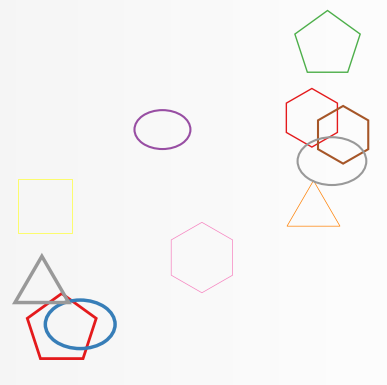[{"shape": "pentagon", "thickness": 2, "radius": 0.47, "center": [0.159, 0.144]}, {"shape": "hexagon", "thickness": 1, "radius": 0.38, "center": [0.805, 0.694]}, {"shape": "oval", "thickness": 2.5, "radius": 0.45, "center": [0.207, 0.158]}, {"shape": "pentagon", "thickness": 1, "radius": 0.44, "center": [0.845, 0.884]}, {"shape": "oval", "thickness": 1.5, "radius": 0.36, "center": [0.419, 0.663]}, {"shape": "triangle", "thickness": 0.5, "radius": 0.39, "center": [0.809, 0.452]}, {"shape": "square", "thickness": 0.5, "radius": 0.35, "center": [0.116, 0.465]}, {"shape": "hexagon", "thickness": 1.5, "radius": 0.37, "center": [0.885, 0.65]}, {"shape": "hexagon", "thickness": 0.5, "radius": 0.46, "center": [0.521, 0.331]}, {"shape": "oval", "thickness": 1.5, "radius": 0.44, "center": [0.857, 0.581]}, {"shape": "triangle", "thickness": 2.5, "radius": 0.4, "center": [0.108, 0.254]}]